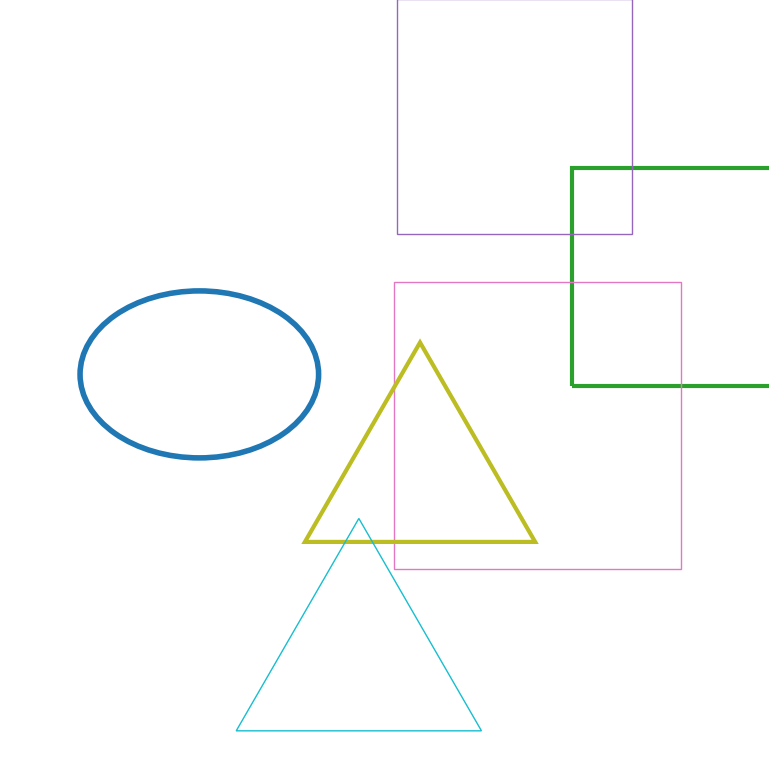[{"shape": "oval", "thickness": 2, "radius": 0.77, "center": [0.259, 0.514]}, {"shape": "square", "thickness": 1.5, "radius": 0.71, "center": [0.885, 0.64]}, {"shape": "square", "thickness": 0.5, "radius": 0.76, "center": [0.669, 0.848]}, {"shape": "square", "thickness": 0.5, "radius": 0.93, "center": [0.698, 0.447]}, {"shape": "triangle", "thickness": 1.5, "radius": 0.86, "center": [0.545, 0.383]}, {"shape": "triangle", "thickness": 0.5, "radius": 0.92, "center": [0.466, 0.143]}]